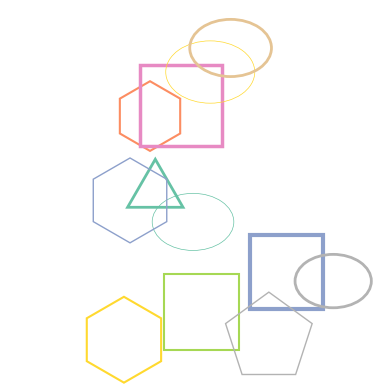[{"shape": "oval", "thickness": 0.5, "radius": 0.53, "center": [0.501, 0.424]}, {"shape": "triangle", "thickness": 2, "radius": 0.42, "center": [0.403, 0.503]}, {"shape": "hexagon", "thickness": 1.5, "radius": 0.45, "center": [0.39, 0.699]}, {"shape": "square", "thickness": 3, "radius": 0.48, "center": [0.744, 0.293]}, {"shape": "hexagon", "thickness": 1, "radius": 0.55, "center": [0.338, 0.479]}, {"shape": "square", "thickness": 2.5, "radius": 0.53, "center": [0.47, 0.726]}, {"shape": "square", "thickness": 1.5, "radius": 0.49, "center": [0.524, 0.19]}, {"shape": "hexagon", "thickness": 1.5, "radius": 0.56, "center": [0.322, 0.118]}, {"shape": "oval", "thickness": 0.5, "radius": 0.58, "center": [0.546, 0.813]}, {"shape": "oval", "thickness": 2, "radius": 0.53, "center": [0.599, 0.875]}, {"shape": "oval", "thickness": 2, "radius": 0.5, "center": [0.865, 0.27]}, {"shape": "pentagon", "thickness": 1, "radius": 0.59, "center": [0.698, 0.123]}]